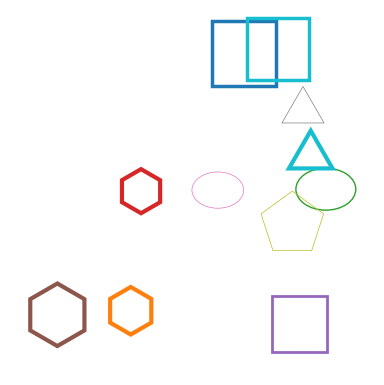[{"shape": "square", "thickness": 2.5, "radius": 0.42, "center": [0.633, 0.861]}, {"shape": "hexagon", "thickness": 3, "radius": 0.31, "center": [0.34, 0.193]}, {"shape": "oval", "thickness": 1, "radius": 0.39, "center": [0.846, 0.509]}, {"shape": "hexagon", "thickness": 3, "radius": 0.29, "center": [0.366, 0.503]}, {"shape": "square", "thickness": 2, "radius": 0.36, "center": [0.778, 0.158]}, {"shape": "hexagon", "thickness": 3, "radius": 0.41, "center": [0.149, 0.182]}, {"shape": "oval", "thickness": 0.5, "radius": 0.34, "center": [0.566, 0.506]}, {"shape": "triangle", "thickness": 0.5, "radius": 0.32, "center": [0.787, 0.712]}, {"shape": "pentagon", "thickness": 0.5, "radius": 0.43, "center": [0.759, 0.418]}, {"shape": "triangle", "thickness": 3, "radius": 0.33, "center": [0.807, 0.595]}, {"shape": "square", "thickness": 2.5, "radius": 0.41, "center": [0.722, 0.872]}]